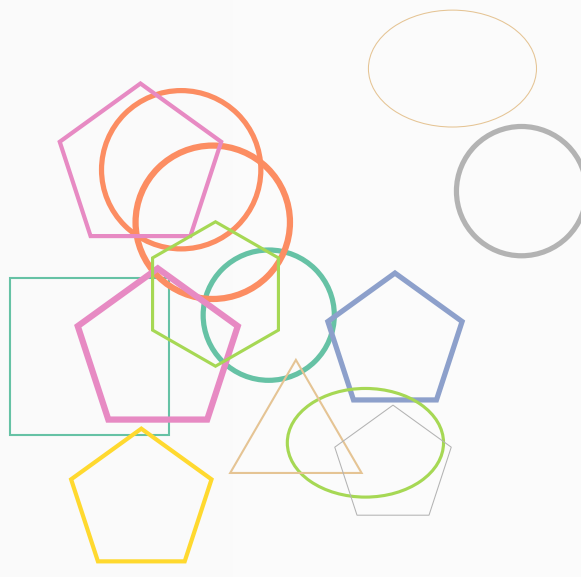[{"shape": "circle", "thickness": 2.5, "radius": 0.56, "center": [0.462, 0.453]}, {"shape": "square", "thickness": 1, "radius": 0.68, "center": [0.154, 0.382]}, {"shape": "circle", "thickness": 3, "radius": 0.66, "center": [0.366, 0.614]}, {"shape": "circle", "thickness": 2.5, "radius": 0.69, "center": [0.312, 0.705]}, {"shape": "pentagon", "thickness": 2.5, "radius": 0.61, "center": [0.68, 0.405]}, {"shape": "pentagon", "thickness": 2, "radius": 0.73, "center": [0.242, 0.708]}, {"shape": "pentagon", "thickness": 3, "radius": 0.72, "center": [0.271, 0.39]}, {"shape": "hexagon", "thickness": 1.5, "radius": 0.63, "center": [0.371, 0.49]}, {"shape": "oval", "thickness": 1.5, "radius": 0.67, "center": [0.629, 0.232]}, {"shape": "pentagon", "thickness": 2, "radius": 0.64, "center": [0.243, 0.13]}, {"shape": "oval", "thickness": 0.5, "radius": 0.72, "center": [0.778, 0.88]}, {"shape": "triangle", "thickness": 1, "radius": 0.65, "center": [0.509, 0.245]}, {"shape": "circle", "thickness": 2.5, "radius": 0.56, "center": [0.897, 0.668]}, {"shape": "pentagon", "thickness": 0.5, "radius": 0.53, "center": [0.676, 0.192]}]